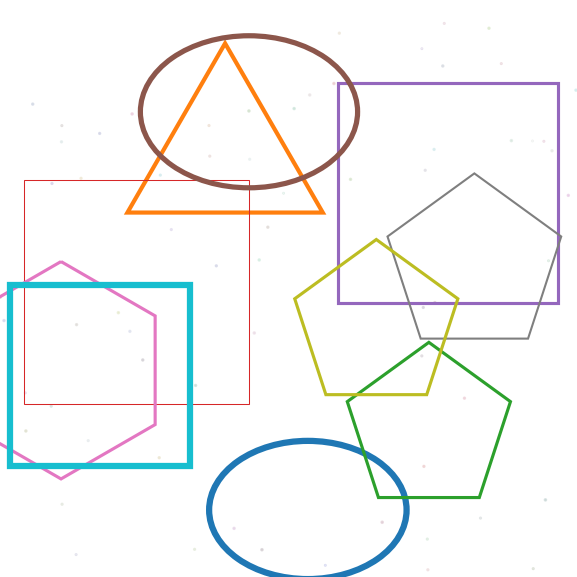[{"shape": "oval", "thickness": 3, "radius": 0.85, "center": [0.533, 0.116]}, {"shape": "triangle", "thickness": 2, "radius": 0.98, "center": [0.39, 0.729]}, {"shape": "pentagon", "thickness": 1.5, "radius": 0.74, "center": [0.743, 0.258]}, {"shape": "square", "thickness": 0.5, "radius": 0.97, "center": [0.236, 0.493]}, {"shape": "square", "thickness": 1.5, "radius": 0.95, "center": [0.776, 0.664]}, {"shape": "oval", "thickness": 2.5, "radius": 0.94, "center": [0.431, 0.806]}, {"shape": "hexagon", "thickness": 1.5, "radius": 0.94, "center": [0.106, 0.358]}, {"shape": "pentagon", "thickness": 1, "radius": 0.79, "center": [0.821, 0.541]}, {"shape": "pentagon", "thickness": 1.5, "radius": 0.74, "center": [0.652, 0.436]}, {"shape": "square", "thickness": 3, "radius": 0.78, "center": [0.173, 0.349]}]